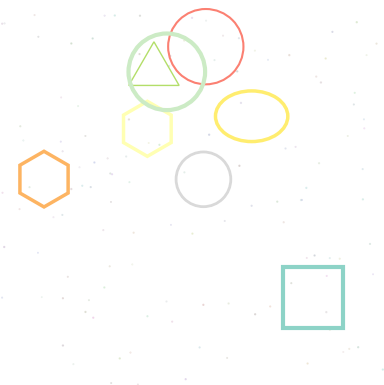[{"shape": "square", "thickness": 3, "radius": 0.39, "center": [0.813, 0.227]}, {"shape": "hexagon", "thickness": 2.5, "radius": 0.36, "center": [0.383, 0.665]}, {"shape": "circle", "thickness": 1.5, "radius": 0.49, "center": [0.535, 0.879]}, {"shape": "hexagon", "thickness": 2.5, "radius": 0.36, "center": [0.114, 0.535]}, {"shape": "triangle", "thickness": 1, "radius": 0.38, "center": [0.4, 0.816]}, {"shape": "circle", "thickness": 2, "radius": 0.36, "center": [0.528, 0.534]}, {"shape": "circle", "thickness": 3, "radius": 0.5, "center": [0.433, 0.814]}, {"shape": "oval", "thickness": 2.5, "radius": 0.47, "center": [0.654, 0.698]}]